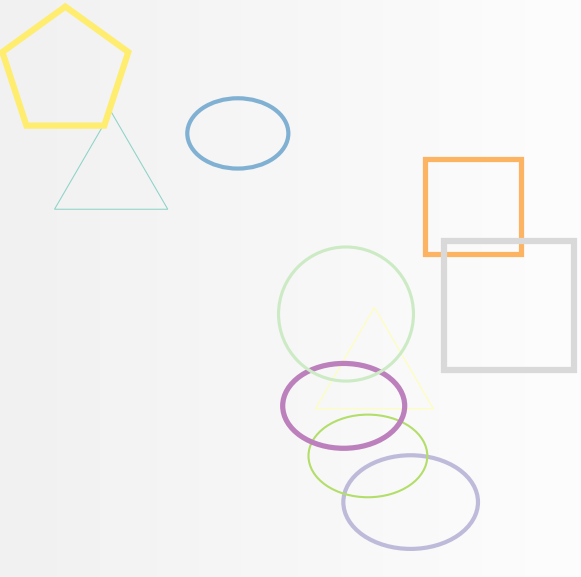[{"shape": "triangle", "thickness": 0.5, "radius": 0.56, "center": [0.191, 0.693]}, {"shape": "triangle", "thickness": 0.5, "radius": 0.59, "center": [0.644, 0.35]}, {"shape": "oval", "thickness": 2, "radius": 0.58, "center": [0.707, 0.13]}, {"shape": "oval", "thickness": 2, "radius": 0.43, "center": [0.409, 0.768]}, {"shape": "square", "thickness": 2.5, "radius": 0.41, "center": [0.814, 0.641]}, {"shape": "oval", "thickness": 1, "radius": 0.51, "center": [0.633, 0.21]}, {"shape": "square", "thickness": 3, "radius": 0.56, "center": [0.876, 0.47]}, {"shape": "oval", "thickness": 2.5, "radius": 0.52, "center": [0.591, 0.296]}, {"shape": "circle", "thickness": 1.5, "radius": 0.58, "center": [0.595, 0.455]}, {"shape": "pentagon", "thickness": 3, "radius": 0.57, "center": [0.112, 0.874]}]